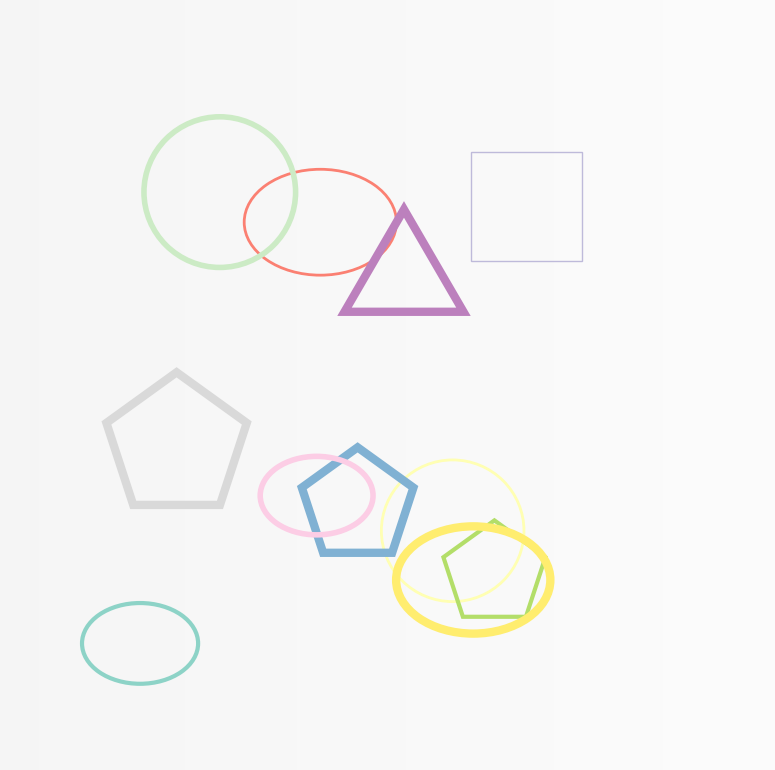[{"shape": "oval", "thickness": 1.5, "radius": 0.37, "center": [0.181, 0.164]}, {"shape": "circle", "thickness": 1, "radius": 0.46, "center": [0.584, 0.311]}, {"shape": "square", "thickness": 0.5, "radius": 0.36, "center": [0.679, 0.732]}, {"shape": "oval", "thickness": 1, "radius": 0.49, "center": [0.413, 0.711]}, {"shape": "pentagon", "thickness": 3, "radius": 0.38, "center": [0.461, 0.343]}, {"shape": "pentagon", "thickness": 1.5, "radius": 0.35, "center": [0.638, 0.255]}, {"shape": "oval", "thickness": 2, "radius": 0.36, "center": [0.409, 0.356]}, {"shape": "pentagon", "thickness": 3, "radius": 0.48, "center": [0.228, 0.421]}, {"shape": "triangle", "thickness": 3, "radius": 0.44, "center": [0.521, 0.639]}, {"shape": "circle", "thickness": 2, "radius": 0.49, "center": [0.284, 0.75]}, {"shape": "oval", "thickness": 3, "radius": 0.5, "center": [0.611, 0.247]}]